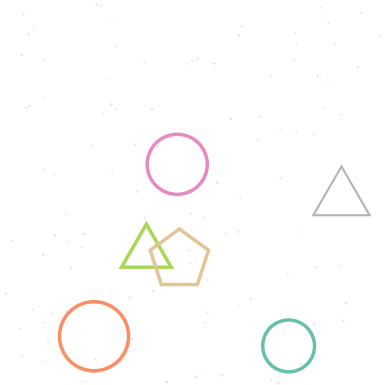[{"shape": "circle", "thickness": 2.5, "radius": 0.34, "center": [0.75, 0.102]}, {"shape": "circle", "thickness": 2.5, "radius": 0.45, "center": [0.244, 0.127]}, {"shape": "circle", "thickness": 2.5, "radius": 0.39, "center": [0.46, 0.573]}, {"shape": "triangle", "thickness": 2.5, "radius": 0.37, "center": [0.38, 0.343]}, {"shape": "pentagon", "thickness": 2.5, "radius": 0.4, "center": [0.466, 0.325]}, {"shape": "triangle", "thickness": 1.5, "radius": 0.42, "center": [0.887, 0.483]}]